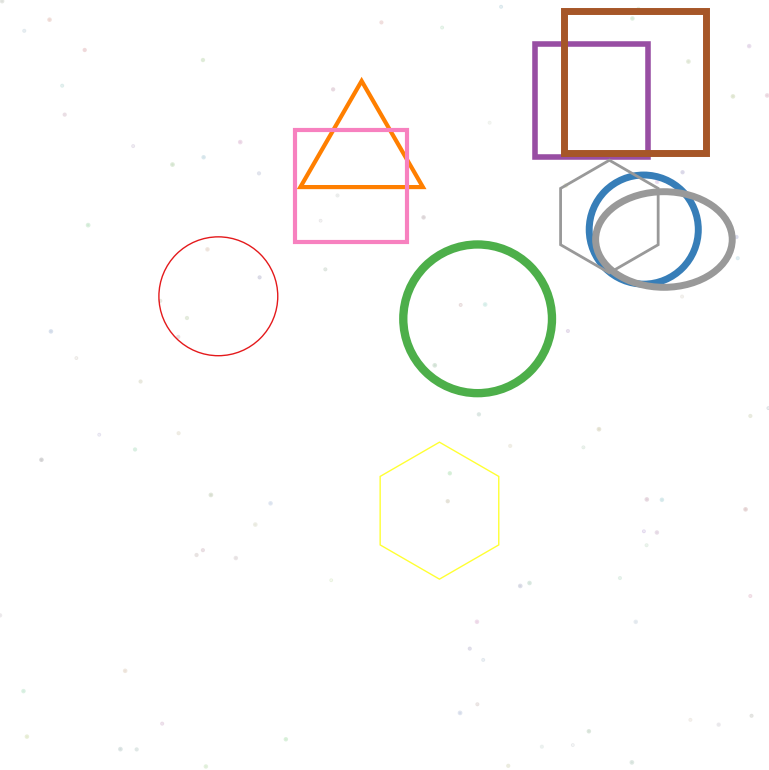[{"shape": "circle", "thickness": 0.5, "radius": 0.39, "center": [0.284, 0.615]}, {"shape": "circle", "thickness": 2.5, "radius": 0.35, "center": [0.836, 0.702]}, {"shape": "circle", "thickness": 3, "radius": 0.48, "center": [0.62, 0.586]}, {"shape": "square", "thickness": 2, "radius": 0.37, "center": [0.768, 0.87]}, {"shape": "triangle", "thickness": 1.5, "radius": 0.46, "center": [0.47, 0.803]}, {"shape": "hexagon", "thickness": 0.5, "radius": 0.44, "center": [0.571, 0.337]}, {"shape": "square", "thickness": 2.5, "radius": 0.46, "center": [0.825, 0.893]}, {"shape": "square", "thickness": 1.5, "radius": 0.36, "center": [0.455, 0.759]}, {"shape": "oval", "thickness": 2.5, "radius": 0.44, "center": [0.862, 0.689]}, {"shape": "hexagon", "thickness": 1, "radius": 0.37, "center": [0.791, 0.719]}]